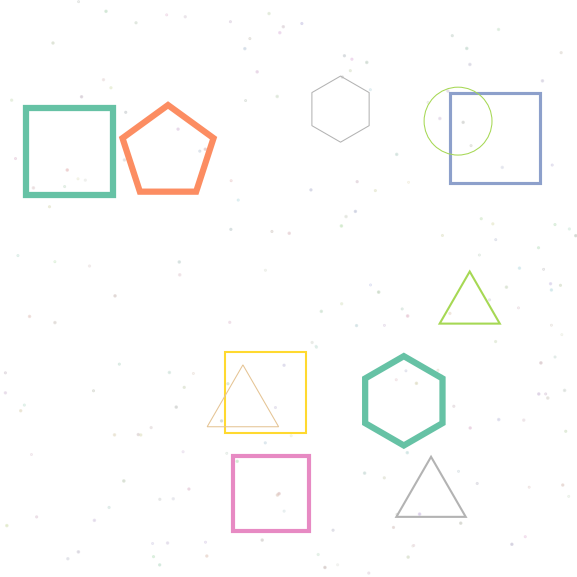[{"shape": "hexagon", "thickness": 3, "radius": 0.39, "center": [0.699, 0.305]}, {"shape": "square", "thickness": 3, "radius": 0.38, "center": [0.12, 0.737]}, {"shape": "pentagon", "thickness": 3, "radius": 0.41, "center": [0.291, 0.734]}, {"shape": "square", "thickness": 1.5, "radius": 0.39, "center": [0.858, 0.761]}, {"shape": "square", "thickness": 2, "radius": 0.33, "center": [0.469, 0.145]}, {"shape": "circle", "thickness": 0.5, "radius": 0.29, "center": [0.793, 0.789]}, {"shape": "triangle", "thickness": 1, "radius": 0.3, "center": [0.813, 0.469]}, {"shape": "square", "thickness": 1, "radius": 0.35, "center": [0.459, 0.319]}, {"shape": "triangle", "thickness": 0.5, "radius": 0.36, "center": [0.421, 0.296]}, {"shape": "hexagon", "thickness": 0.5, "radius": 0.29, "center": [0.59, 0.81]}, {"shape": "triangle", "thickness": 1, "radius": 0.35, "center": [0.746, 0.139]}]